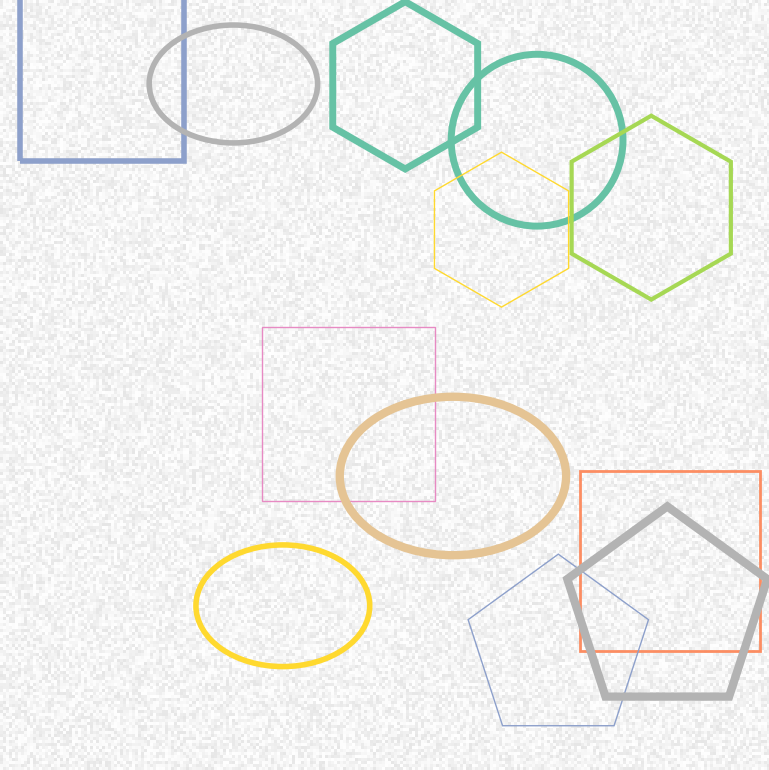[{"shape": "circle", "thickness": 2.5, "radius": 0.56, "center": [0.698, 0.818]}, {"shape": "hexagon", "thickness": 2.5, "radius": 0.54, "center": [0.526, 0.889]}, {"shape": "square", "thickness": 1, "radius": 0.58, "center": [0.87, 0.272]}, {"shape": "pentagon", "thickness": 0.5, "radius": 0.62, "center": [0.725, 0.157]}, {"shape": "square", "thickness": 2, "radius": 0.53, "center": [0.133, 0.897]}, {"shape": "square", "thickness": 0.5, "radius": 0.56, "center": [0.453, 0.462]}, {"shape": "hexagon", "thickness": 1.5, "radius": 0.6, "center": [0.846, 0.73]}, {"shape": "oval", "thickness": 2, "radius": 0.56, "center": [0.367, 0.213]}, {"shape": "hexagon", "thickness": 0.5, "radius": 0.5, "center": [0.651, 0.702]}, {"shape": "oval", "thickness": 3, "radius": 0.73, "center": [0.588, 0.382]}, {"shape": "oval", "thickness": 2, "radius": 0.55, "center": [0.303, 0.891]}, {"shape": "pentagon", "thickness": 3, "radius": 0.68, "center": [0.867, 0.206]}]